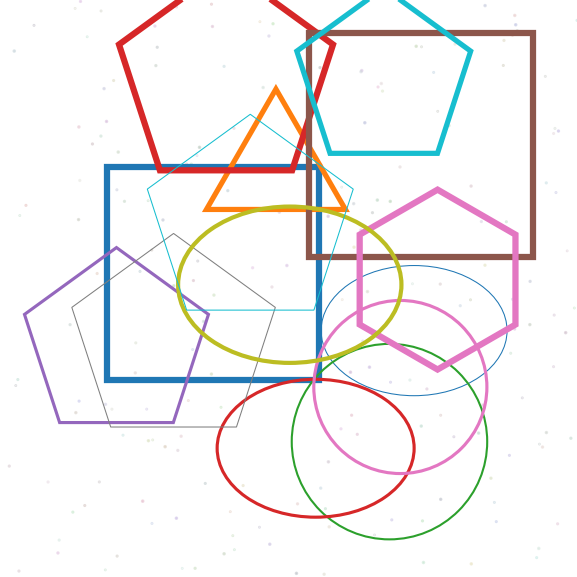[{"shape": "oval", "thickness": 0.5, "radius": 0.8, "center": [0.717, 0.427]}, {"shape": "square", "thickness": 3, "radius": 0.92, "center": [0.369, 0.525]}, {"shape": "triangle", "thickness": 2.5, "radius": 0.69, "center": [0.478, 0.706]}, {"shape": "circle", "thickness": 1, "radius": 0.85, "center": [0.674, 0.234]}, {"shape": "pentagon", "thickness": 3, "radius": 0.97, "center": [0.391, 0.862]}, {"shape": "oval", "thickness": 1.5, "radius": 0.85, "center": [0.547, 0.223]}, {"shape": "pentagon", "thickness": 1.5, "radius": 0.84, "center": [0.202, 0.403]}, {"shape": "square", "thickness": 3, "radius": 0.97, "center": [0.729, 0.748]}, {"shape": "hexagon", "thickness": 3, "radius": 0.78, "center": [0.758, 0.515]}, {"shape": "circle", "thickness": 1.5, "radius": 0.75, "center": [0.693, 0.329]}, {"shape": "pentagon", "thickness": 0.5, "radius": 0.93, "center": [0.301, 0.41]}, {"shape": "oval", "thickness": 2, "radius": 0.97, "center": [0.502, 0.506]}, {"shape": "pentagon", "thickness": 2.5, "radius": 0.79, "center": [0.665, 0.862]}, {"shape": "pentagon", "thickness": 0.5, "radius": 0.94, "center": [0.433, 0.614]}]